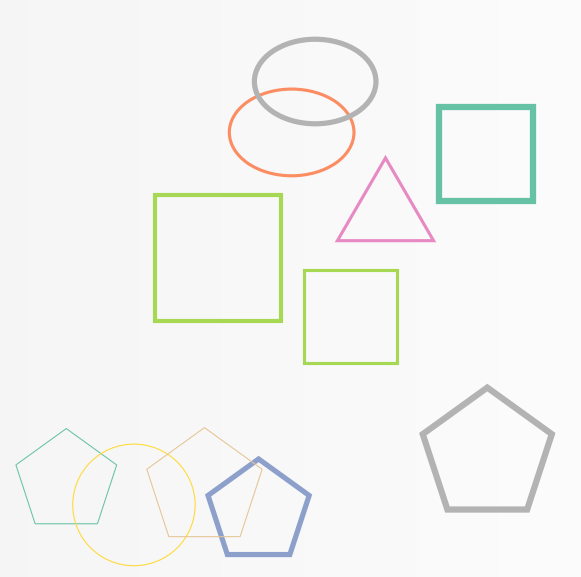[{"shape": "square", "thickness": 3, "radius": 0.41, "center": [0.836, 0.732]}, {"shape": "pentagon", "thickness": 0.5, "radius": 0.46, "center": [0.114, 0.166]}, {"shape": "oval", "thickness": 1.5, "radius": 0.54, "center": [0.502, 0.77]}, {"shape": "pentagon", "thickness": 2.5, "radius": 0.46, "center": [0.445, 0.113]}, {"shape": "triangle", "thickness": 1.5, "radius": 0.48, "center": [0.663, 0.63]}, {"shape": "square", "thickness": 1.5, "radius": 0.4, "center": [0.603, 0.45]}, {"shape": "square", "thickness": 2, "radius": 0.54, "center": [0.375, 0.552]}, {"shape": "circle", "thickness": 0.5, "radius": 0.53, "center": [0.23, 0.125]}, {"shape": "pentagon", "thickness": 0.5, "radius": 0.52, "center": [0.352, 0.154]}, {"shape": "oval", "thickness": 2.5, "radius": 0.52, "center": [0.542, 0.858]}, {"shape": "pentagon", "thickness": 3, "radius": 0.58, "center": [0.838, 0.211]}]